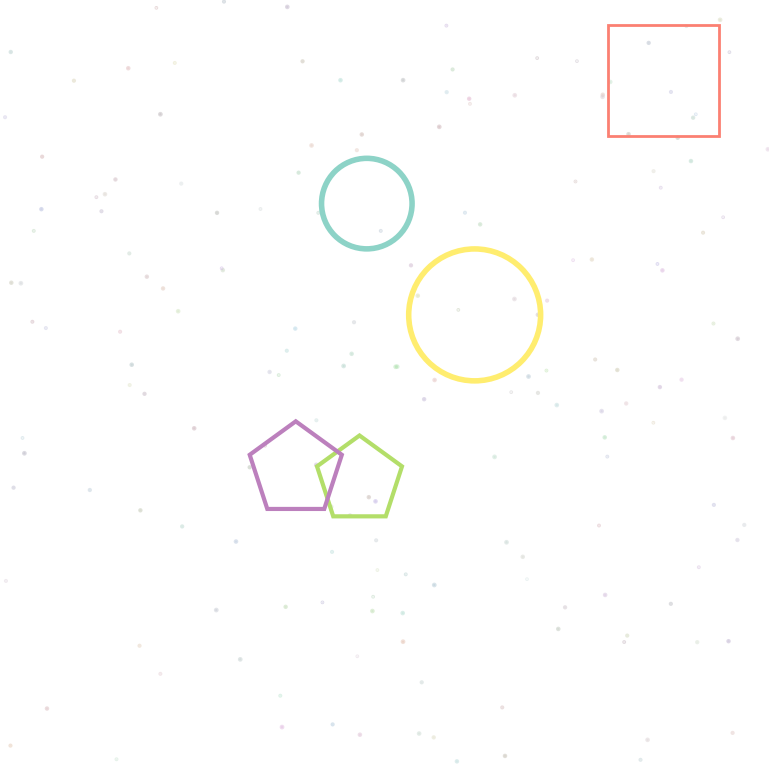[{"shape": "circle", "thickness": 2, "radius": 0.29, "center": [0.476, 0.736]}, {"shape": "square", "thickness": 1, "radius": 0.36, "center": [0.861, 0.896]}, {"shape": "pentagon", "thickness": 1.5, "radius": 0.29, "center": [0.467, 0.376]}, {"shape": "pentagon", "thickness": 1.5, "radius": 0.31, "center": [0.384, 0.39]}, {"shape": "circle", "thickness": 2, "radius": 0.43, "center": [0.616, 0.591]}]